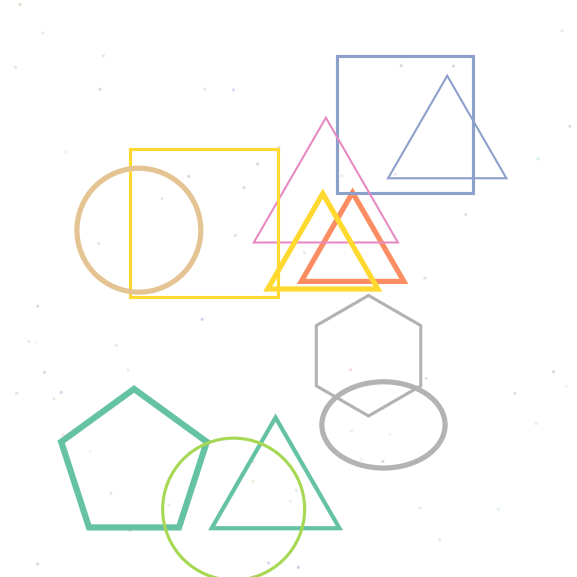[{"shape": "triangle", "thickness": 2, "radius": 0.64, "center": [0.477, 0.148]}, {"shape": "pentagon", "thickness": 3, "radius": 0.66, "center": [0.232, 0.193]}, {"shape": "triangle", "thickness": 2.5, "radius": 0.51, "center": [0.611, 0.563]}, {"shape": "triangle", "thickness": 1, "radius": 0.59, "center": [0.774, 0.75]}, {"shape": "square", "thickness": 1.5, "radius": 0.59, "center": [0.702, 0.784]}, {"shape": "triangle", "thickness": 1, "radius": 0.72, "center": [0.564, 0.651]}, {"shape": "circle", "thickness": 1.5, "radius": 0.61, "center": [0.405, 0.118]}, {"shape": "square", "thickness": 1.5, "radius": 0.64, "center": [0.353, 0.613]}, {"shape": "triangle", "thickness": 2.5, "radius": 0.55, "center": [0.559, 0.554]}, {"shape": "circle", "thickness": 2.5, "radius": 0.54, "center": [0.24, 0.601]}, {"shape": "oval", "thickness": 2.5, "radius": 0.53, "center": [0.664, 0.263]}, {"shape": "hexagon", "thickness": 1.5, "radius": 0.52, "center": [0.638, 0.383]}]